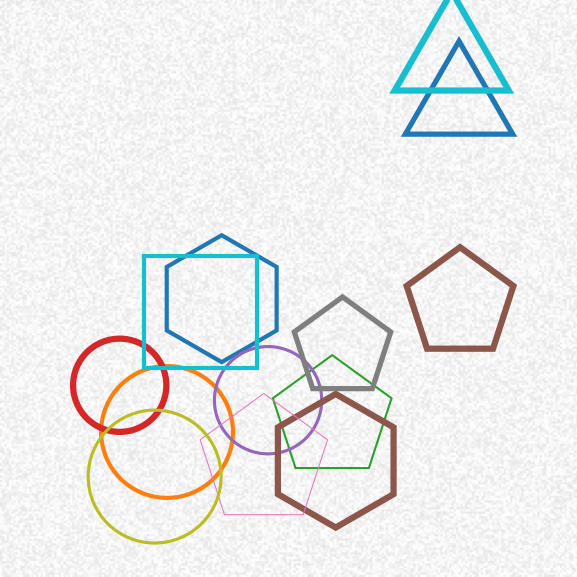[{"shape": "triangle", "thickness": 2.5, "radius": 0.54, "center": [0.795, 0.821]}, {"shape": "hexagon", "thickness": 2, "radius": 0.55, "center": [0.384, 0.482]}, {"shape": "circle", "thickness": 2, "radius": 0.57, "center": [0.289, 0.251]}, {"shape": "pentagon", "thickness": 1, "radius": 0.54, "center": [0.575, 0.276]}, {"shape": "circle", "thickness": 3, "radius": 0.4, "center": [0.207, 0.332]}, {"shape": "circle", "thickness": 1.5, "radius": 0.46, "center": [0.464, 0.306]}, {"shape": "pentagon", "thickness": 3, "radius": 0.49, "center": [0.797, 0.474]}, {"shape": "hexagon", "thickness": 3, "radius": 0.58, "center": [0.581, 0.201]}, {"shape": "pentagon", "thickness": 0.5, "radius": 0.58, "center": [0.457, 0.202]}, {"shape": "pentagon", "thickness": 2.5, "radius": 0.44, "center": [0.593, 0.397]}, {"shape": "circle", "thickness": 1.5, "radius": 0.58, "center": [0.268, 0.174]}, {"shape": "square", "thickness": 2, "radius": 0.49, "center": [0.347, 0.459]}, {"shape": "triangle", "thickness": 3, "radius": 0.57, "center": [0.782, 0.899]}]